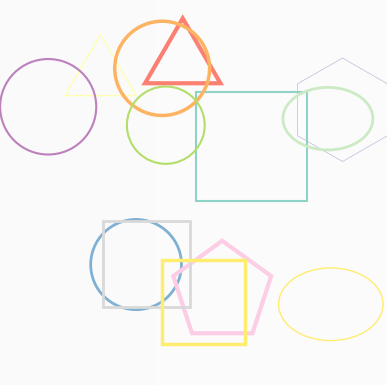[{"shape": "square", "thickness": 1.5, "radius": 0.71, "center": [0.649, 0.619]}, {"shape": "triangle", "thickness": 1, "radius": 0.53, "center": [0.259, 0.805]}, {"shape": "hexagon", "thickness": 0.5, "radius": 0.67, "center": [0.884, 0.715]}, {"shape": "triangle", "thickness": 3, "radius": 0.56, "center": [0.472, 0.84]}, {"shape": "circle", "thickness": 2, "radius": 0.59, "center": [0.351, 0.313]}, {"shape": "circle", "thickness": 2.5, "radius": 0.61, "center": [0.419, 0.822]}, {"shape": "circle", "thickness": 1.5, "radius": 0.5, "center": [0.428, 0.675]}, {"shape": "pentagon", "thickness": 3, "radius": 0.66, "center": [0.573, 0.242]}, {"shape": "square", "thickness": 2, "radius": 0.56, "center": [0.377, 0.314]}, {"shape": "circle", "thickness": 1.5, "radius": 0.62, "center": [0.124, 0.723]}, {"shape": "oval", "thickness": 2, "radius": 0.58, "center": [0.846, 0.692]}, {"shape": "square", "thickness": 2.5, "radius": 0.54, "center": [0.525, 0.216]}, {"shape": "oval", "thickness": 1, "radius": 0.67, "center": [0.854, 0.21]}]